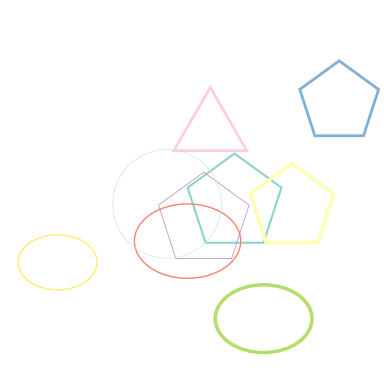[{"shape": "pentagon", "thickness": 1.5, "radius": 0.64, "center": [0.609, 0.473]}, {"shape": "pentagon", "thickness": 2.5, "radius": 0.57, "center": [0.759, 0.462]}, {"shape": "oval", "thickness": 1, "radius": 0.69, "center": [0.487, 0.374]}, {"shape": "pentagon", "thickness": 2, "radius": 0.54, "center": [0.881, 0.734]}, {"shape": "oval", "thickness": 2.5, "radius": 0.63, "center": [0.685, 0.172]}, {"shape": "triangle", "thickness": 2, "radius": 0.55, "center": [0.546, 0.663]}, {"shape": "pentagon", "thickness": 0.5, "radius": 0.62, "center": [0.529, 0.429]}, {"shape": "circle", "thickness": 0.5, "radius": 0.71, "center": [0.434, 0.47]}, {"shape": "oval", "thickness": 1, "radius": 0.51, "center": [0.15, 0.319]}]